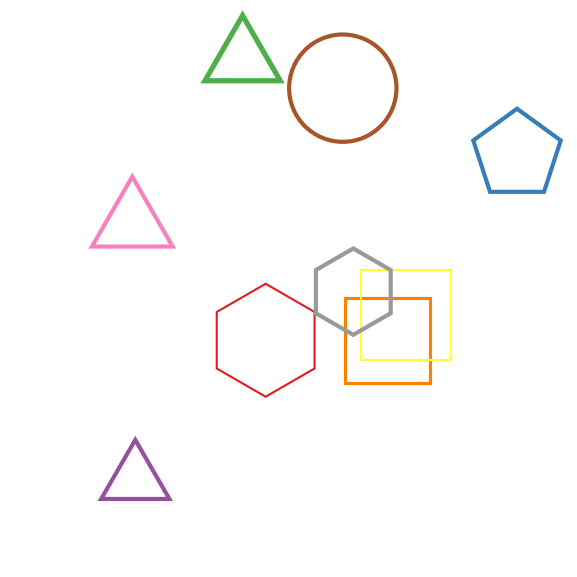[{"shape": "hexagon", "thickness": 1, "radius": 0.49, "center": [0.46, 0.41]}, {"shape": "pentagon", "thickness": 2, "radius": 0.4, "center": [0.895, 0.731]}, {"shape": "triangle", "thickness": 2.5, "radius": 0.38, "center": [0.42, 0.897]}, {"shape": "triangle", "thickness": 2, "radius": 0.34, "center": [0.234, 0.169]}, {"shape": "square", "thickness": 1.5, "radius": 0.37, "center": [0.67, 0.41]}, {"shape": "square", "thickness": 1, "radius": 0.39, "center": [0.703, 0.453]}, {"shape": "circle", "thickness": 2, "radius": 0.46, "center": [0.594, 0.846]}, {"shape": "triangle", "thickness": 2, "radius": 0.4, "center": [0.229, 0.613]}, {"shape": "hexagon", "thickness": 2, "radius": 0.37, "center": [0.612, 0.494]}]